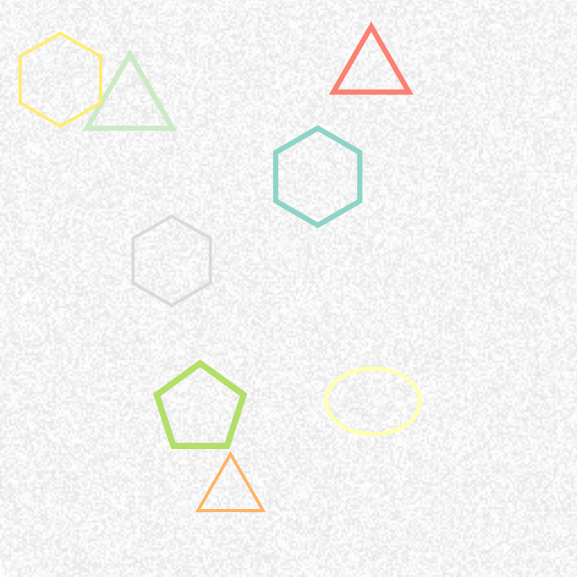[{"shape": "hexagon", "thickness": 2.5, "radius": 0.42, "center": [0.55, 0.693]}, {"shape": "oval", "thickness": 2, "radius": 0.41, "center": [0.646, 0.304]}, {"shape": "triangle", "thickness": 2.5, "radius": 0.38, "center": [0.643, 0.877]}, {"shape": "triangle", "thickness": 1.5, "radius": 0.33, "center": [0.399, 0.148]}, {"shape": "pentagon", "thickness": 3, "radius": 0.4, "center": [0.347, 0.291]}, {"shape": "hexagon", "thickness": 1.5, "radius": 0.39, "center": [0.297, 0.548]}, {"shape": "triangle", "thickness": 2.5, "radius": 0.43, "center": [0.225, 0.82]}, {"shape": "hexagon", "thickness": 1.5, "radius": 0.4, "center": [0.105, 0.861]}]